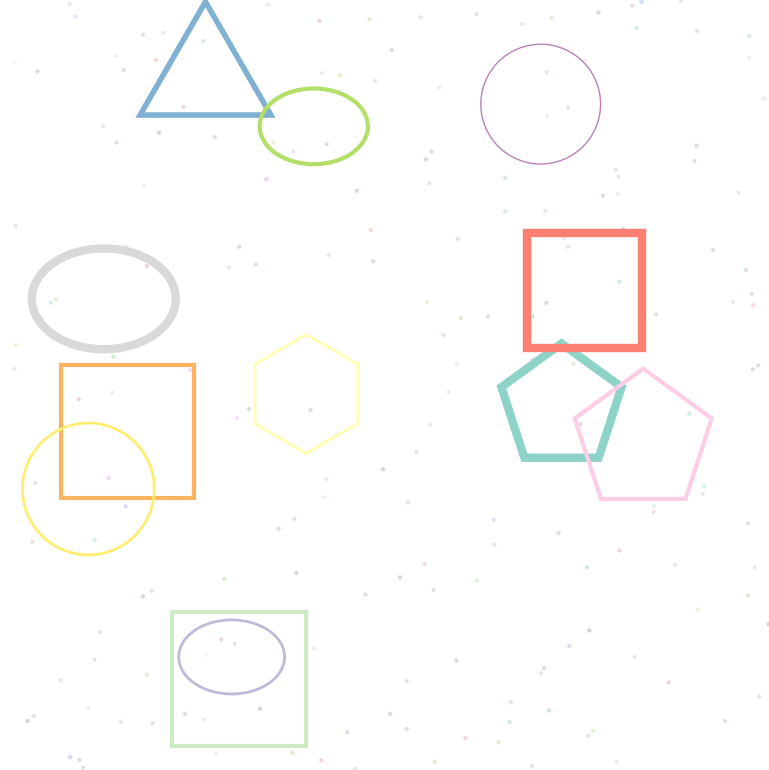[{"shape": "pentagon", "thickness": 3, "radius": 0.41, "center": [0.729, 0.472]}, {"shape": "hexagon", "thickness": 1, "radius": 0.39, "center": [0.398, 0.488]}, {"shape": "oval", "thickness": 1, "radius": 0.34, "center": [0.301, 0.147]}, {"shape": "square", "thickness": 3, "radius": 0.37, "center": [0.759, 0.623]}, {"shape": "triangle", "thickness": 2, "radius": 0.49, "center": [0.267, 0.9]}, {"shape": "square", "thickness": 1.5, "radius": 0.43, "center": [0.165, 0.439]}, {"shape": "oval", "thickness": 1.5, "radius": 0.35, "center": [0.408, 0.836]}, {"shape": "pentagon", "thickness": 1.5, "radius": 0.47, "center": [0.835, 0.428]}, {"shape": "oval", "thickness": 3, "radius": 0.47, "center": [0.135, 0.612]}, {"shape": "circle", "thickness": 0.5, "radius": 0.39, "center": [0.702, 0.865]}, {"shape": "square", "thickness": 1.5, "radius": 0.44, "center": [0.31, 0.118]}, {"shape": "circle", "thickness": 1, "radius": 0.43, "center": [0.115, 0.365]}]